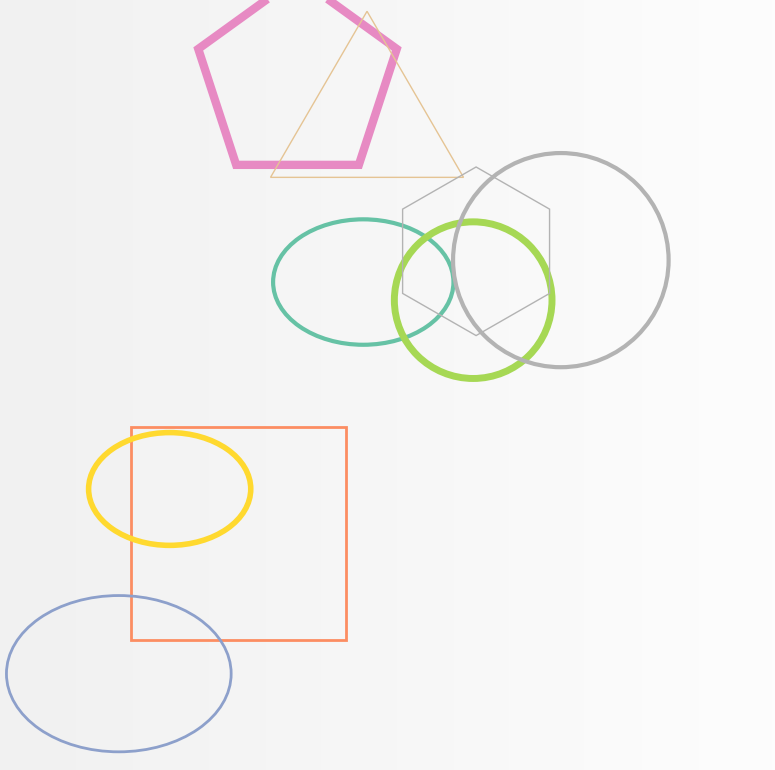[{"shape": "oval", "thickness": 1.5, "radius": 0.58, "center": [0.469, 0.634]}, {"shape": "square", "thickness": 1, "radius": 0.69, "center": [0.307, 0.307]}, {"shape": "oval", "thickness": 1, "radius": 0.72, "center": [0.153, 0.125]}, {"shape": "pentagon", "thickness": 3, "radius": 0.67, "center": [0.384, 0.895]}, {"shape": "circle", "thickness": 2.5, "radius": 0.51, "center": [0.611, 0.61]}, {"shape": "oval", "thickness": 2, "radius": 0.52, "center": [0.219, 0.365]}, {"shape": "triangle", "thickness": 0.5, "radius": 0.72, "center": [0.474, 0.842]}, {"shape": "hexagon", "thickness": 0.5, "radius": 0.55, "center": [0.614, 0.674]}, {"shape": "circle", "thickness": 1.5, "radius": 0.7, "center": [0.724, 0.662]}]